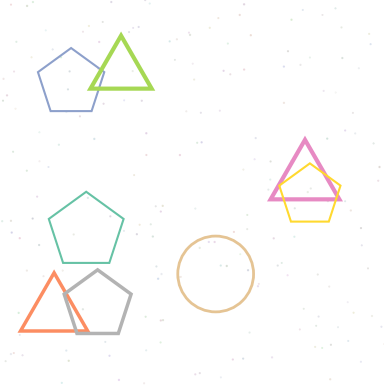[{"shape": "pentagon", "thickness": 1.5, "radius": 0.51, "center": [0.224, 0.4]}, {"shape": "triangle", "thickness": 2.5, "radius": 0.5, "center": [0.141, 0.191]}, {"shape": "pentagon", "thickness": 1.5, "radius": 0.45, "center": [0.185, 0.785]}, {"shape": "triangle", "thickness": 3, "radius": 0.52, "center": [0.792, 0.534]}, {"shape": "triangle", "thickness": 3, "radius": 0.46, "center": [0.314, 0.816]}, {"shape": "pentagon", "thickness": 1.5, "radius": 0.42, "center": [0.805, 0.492]}, {"shape": "circle", "thickness": 2, "radius": 0.49, "center": [0.56, 0.288]}, {"shape": "pentagon", "thickness": 2.5, "radius": 0.46, "center": [0.254, 0.208]}]